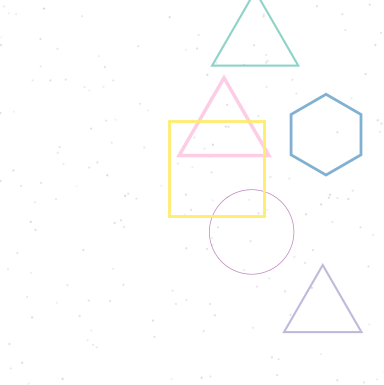[{"shape": "triangle", "thickness": 1.5, "radius": 0.65, "center": [0.663, 0.894]}, {"shape": "triangle", "thickness": 1.5, "radius": 0.58, "center": [0.838, 0.195]}, {"shape": "hexagon", "thickness": 2, "radius": 0.52, "center": [0.847, 0.65]}, {"shape": "triangle", "thickness": 2.5, "radius": 0.67, "center": [0.582, 0.663]}, {"shape": "circle", "thickness": 0.5, "radius": 0.55, "center": [0.654, 0.398]}, {"shape": "square", "thickness": 2, "radius": 0.62, "center": [0.563, 0.561]}]